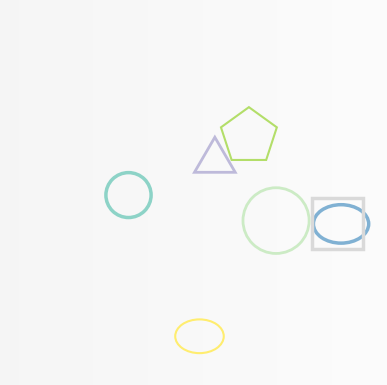[{"shape": "circle", "thickness": 2.5, "radius": 0.29, "center": [0.332, 0.493]}, {"shape": "triangle", "thickness": 2, "radius": 0.3, "center": [0.554, 0.583]}, {"shape": "oval", "thickness": 2.5, "radius": 0.36, "center": [0.88, 0.418]}, {"shape": "pentagon", "thickness": 1.5, "radius": 0.38, "center": [0.642, 0.646]}, {"shape": "square", "thickness": 2.5, "radius": 0.33, "center": [0.871, 0.419]}, {"shape": "circle", "thickness": 2, "radius": 0.43, "center": [0.712, 0.427]}, {"shape": "oval", "thickness": 1.5, "radius": 0.31, "center": [0.515, 0.127]}]